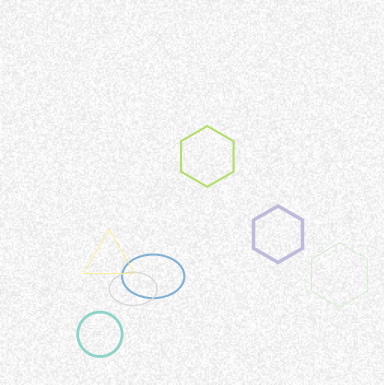[{"shape": "circle", "thickness": 2, "radius": 0.29, "center": [0.259, 0.132]}, {"shape": "hexagon", "thickness": 2.5, "radius": 0.37, "center": [0.722, 0.392]}, {"shape": "oval", "thickness": 1.5, "radius": 0.4, "center": [0.398, 0.282]}, {"shape": "hexagon", "thickness": 1.5, "radius": 0.39, "center": [0.538, 0.594]}, {"shape": "oval", "thickness": 1, "radius": 0.31, "center": [0.346, 0.25]}, {"shape": "hexagon", "thickness": 0.5, "radius": 0.42, "center": [0.882, 0.286]}, {"shape": "triangle", "thickness": 0.5, "radius": 0.38, "center": [0.283, 0.328]}]